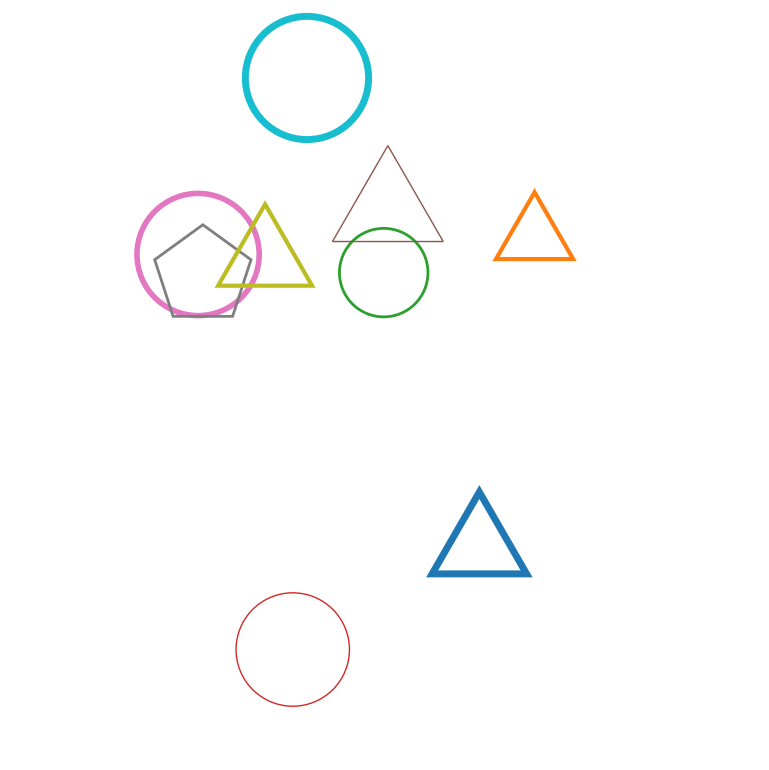[{"shape": "triangle", "thickness": 2.5, "radius": 0.35, "center": [0.623, 0.29]}, {"shape": "triangle", "thickness": 1.5, "radius": 0.29, "center": [0.694, 0.693]}, {"shape": "circle", "thickness": 1, "radius": 0.29, "center": [0.498, 0.646]}, {"shape": "circle", "thickness": 0.5, "radius": 0.37, "center": [0.38, 0.156]}, {"shape": "triangle", "thickness": 0.5, "radius": 0.42, "center": [0.504, 0.728]}, {"shape": "circle", "thickness": 2, "radius": 0.4, "center": [0.257, 0.669]}, {"shape": "pentagon", "thickness": 1, "radius": 0.33, "center": [0.263, 0.642]}, {"shape": "triangle", "thickness": 1.5, "radius": 0.35, "center": [0.344, 0.664]}, {"shape": "circle", "thickness": 2.5, "radius": 0.4, "center": [0.399, 0.899]}]